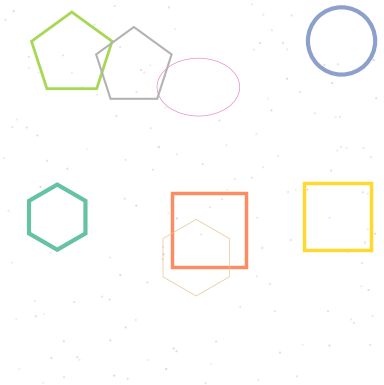[{"shape": "hexagon", "thickness": 3, "radius": 0.42, "center": [0.149, 0.436]}, {"shape": "square", "thickness": 2.5, "radius": 0.48, "center": [0.542, 0.402]}, {"shape": "circle", "thickness": 3, "radius": 0.44, "center": [0.887, 0.894]}, {"shape": "oval", "thickness": 0.5, "radius": 0.54, "center": [0.515, 0.774]}, {"shape": "pentagon", "thickness": 2, "radius": 0.55, "center": [0.186, 0.859]}, {"shape": "square", "thickness": 2.5, "radius": 0.44, "center": [0.876, 0.437]}, {"shape": "hexagon", "thickness": 0.5, "radius": 0.5, "center": [0.51, 0.331]}, {"shape": "pentagon", "thickness": 1.5, "radius": 0.52, "center": [0.348, 0.827]}]